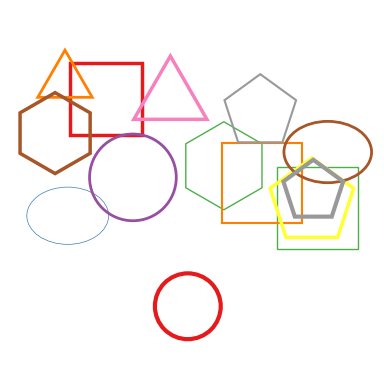[{"shape": "square", "thickness": 2.5, "radius": 0.47, "center": [0.276, 0.742]}, {"shape": "circle", "thickness": 3, "radius": 0.43, "center": [0.488, 0.205]}, {"shape": "oval", "thickness": 0.5, "radius": 0.53, "center": [0.176, 0.44]}, {"shape": "hexagon", "thickness": 1, "radius": 0.57, "center": [0.582, 0.569]}, {"shape": "square", "thickness": 1, "radius": 0.53, "center": [0.825, 0.46]}, {"shape": "circle", "thickness": 2, "radius": 0.56, "center": [0.345, 0.539]}, {"shape": "square", "thickness": 1.5, "radius": 0.52, "center": [0.681, 0.524]}, {"shape": "triangle", "thickness": 2, "radius": 0.41, "center": [0.169, 0.788]}, {"shape": "pentagon", "thickness": 2.5, "radius": 0.57, "center": [0.81, 0.476]}, {"shape": "oval", "thickness": 2, "radius": 0.57, "center": [0.851, 0.605]}, {"shape": "hexagon", "thickness": 2.5, "radius": 0.53, "center": [0.143, 0.654]}, {"shape": "triangle", "thickness": 2.5, "radius": 0.55, "center": [0.443, 0.745]}, {"shape": "pentagon", "thickness": 1.5, "radius": 0.49, "center": [0.676, 0.71]}, {"shape": "pentagon", "thickness": 3, "radius": 0.41, "center": [0.814, 0.503]}]